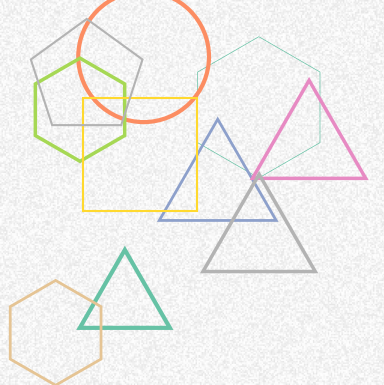[{"shape": "triangle", "thickness": 3, "radius": 0.68, "center": [0.324, 0.216]}, {"shape": "hexagon", "thickness": 0.5, "radius": 0.92, "center": [0.672, 0.721]}, {"shape": "circle", "thickness": 3, "radius": 0.85, "center": [0.373, 0.853]}, {"shape": "triangle", "thickness": 2, "radius": 0.88, "center": [0.566, 0.515]}, {"shape": "triangle", "thickness": 2.5, "radius": 0.85, "center": [0.803, 0.622]}, {"shape": "hexagon", "thickness": 2.5, "radius": 0.67, "center": [0.208, 0.715]}, {"shape": "square", "thickness": 1.5, "radius": 0.74, "center": [0.363, 0.599]}, {"shape": "hexagon", "thickness": 2, "radius": 0.68, "center": [0.144, 0.135]}, {"shape": "triangle", "thickness": 2.5, "radius": 0.84, "center": [0.673, 0.379]}, {"shape": "pentagon", "thickness": 1.5, "radius": 0.76, "center": [0.225, 0.798]}]